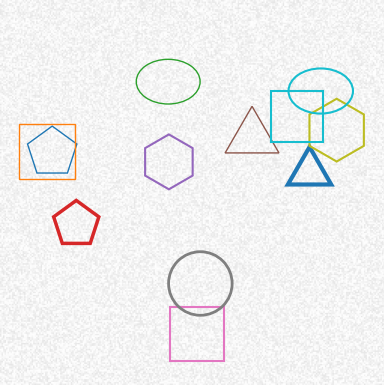[{"shape": "pentagon", "thickness": 1, "radius": 0.34, "center": [0.136, 0.605]}, {"shape": "triangle", "thickness": 3, "radius": 0.32, "center": [0.804, 0.553]}, {"shape": "square", "thickness": 1, "radius": 0.36, "center": [0.122, 0.607]}, {"shape": "oval", "thickness": 1, "radius": 0.41, "center": [0.437, 0.788]}, {"shape": "pentagon", "thickness": 2.5, "radius": 0.31, "center": [0.198, 0.418]}, {"shape": "hexagon", "thickness": 1.5, "radius": 0.36, "center": [0.439, 0.58]}, {"shape": "triangle", "thickness": 1, "radius": 0.4, "center": [0.655, 0.643]}, {"shape": "square", "thickness": 1.5, "radius": 0.35, "center": [0.511, 0.132]}, {"shape": "circle", "thickness": 2, "radius": 0.41, "center": [0.52, 0.264]}, {"shape": "hexagon", "thickness": 1.5, "radius": 0.41, "center": [0.874, 0.662]}, {"shape": "oval", "thickness": 1.5, "radius": 0.42, "center": [0.833, 0.764]}, {"shape": "square", "thickness": 1.5, "radius": 0.33, "center": [0.772, 0.698]}]